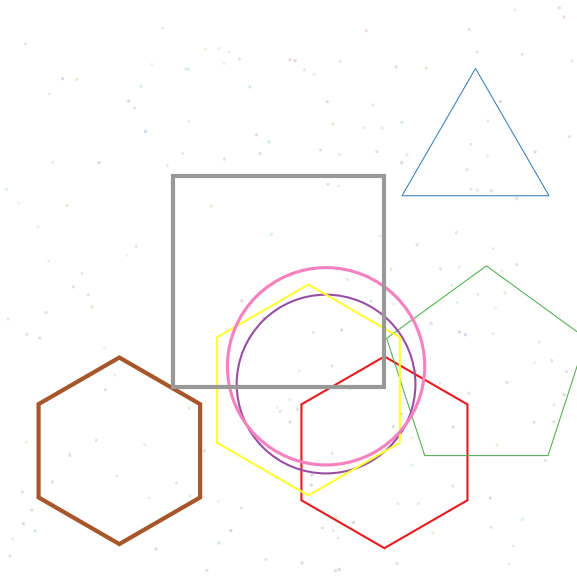[{"shape": "hexagon", "thickness": 1, "radius": 0.83, "center": [0.666, 0.216]}, {"shape": "triangle", "thickness": 0.5, "radius": 0.73, "center": [0.823, 0.734]}, {"shape": "pentagon", "thickness": 0.5, "radius": 0.91, "center": [0.842, 0.357]}, {"shape": "circle", "thickness": 1, "radius": 0.77, "center": [0.565, 0.334]}, {"shape": "hexagon", "thickness": 1, "radius": 0.91, "center": [0.534, 0.324]}, {"shape": "hexagon", "thickness": 2, "radius": 0.81, "center": [0.207, 0.219]}, {"shape": "circle", "thickness": 1.5, "radius": 0.85, "center": [0.565, 0.365]}, {"shape": "square", "thickness": 2, "radius": 0.91, "center": [0.482, 0.512]}]